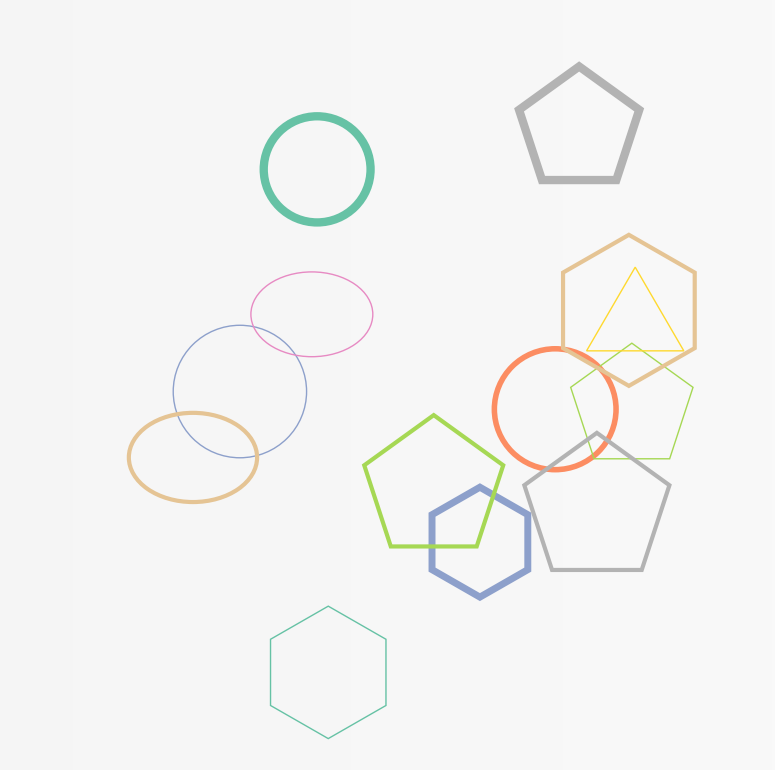[{"shape": "circle", "thickness": 3, "radius": 0.34, "center": [0.409, 0.78]}, {"shape": "hexagon", "thickness": 0.5, "radius": 0.43, "center": [0.424, 0.127]}, {"shape": "circle", "thickness": 2, "radius": 0.39, "center": [0.716, 0.469]}, {"shape": "circle", "thickness": 0.5, "radius": 0.43, "center": [0.31, 0.492]}, {"shape": "hexagon", "thickness": 2.5, "radius": 0.36, "center": [0.619, 0.296]}, {"shape": "oval", "thickness": 0.5, "radius": 0.39, "center": [0.402, 0.592]}, {"shape": "pentagon", "thickness": 1.5, "radius": 0.47, "center": [0.56, 0.367]}, {"shape": "pentagon", "thickness": 0.5, "radius": 0.41, "center": [0.815, 0.471]}, {"shape": "triangle", "thickness": 0.5, "radius": 0.36, "center": [0.82, 0.581]}, {"shape": "oval", "thickness": 1.5, "radius": 0.41, "center": [0.249, 0.406]}, {"shape": "hexagon", "thickness": 1.5, "radius": 0.49, "center": [0.811, 0.597]}, {"shape": "pentagon", "thickness": 1.5, "radius": 0.49, "center": [0.77, 0.339]}, {"shape": "pentagon", "thickness": 3, "radius": 0.41, "center": [0.747, 0.832]}]